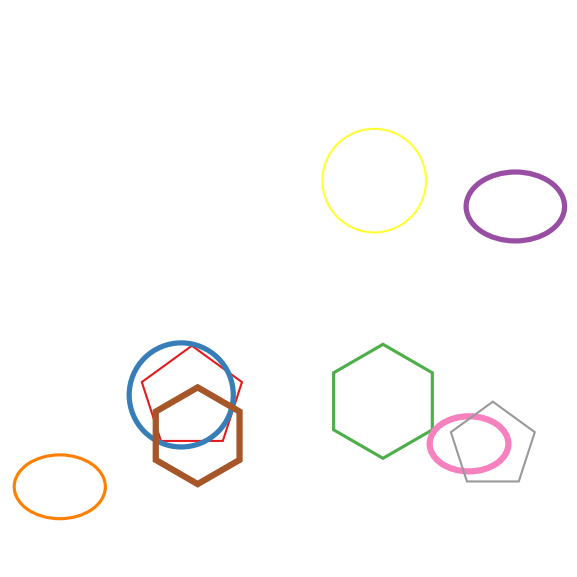[{"shape": "pentagon", "thickness": 1, "radius": 0.46, "center": [0.332, 0.309]}, {"shape": "circle", "thickness": 2.5, "radius": 0.45, "center": [0.314, 0.315]}, {"shape": "hexagon", "thickness": 1.5, "radius": 0.49, "center": [0.663, 0.304]}, {"shape": "oval", "thickness": 2.5, "radius": 0.43, "center": [0.892, 0.642]}, {"shape": "oval", "thickness": 1.5, "radius": 0.39, "center": [0.104, 0.156]}, {"shape": "circle", "thickness": 1, "radius": 0.45, "center": [0.648, 0.686]}, {"shape": "hexagon", "thickness": 3, "radius": 0.42, "center": [0.342, 0.245]}, {"shape": "oval", "thickness": 3, "radius": 0.34, "center": [0.812, 0.231]}, {"shape": "pentagon", "thickness": 1, "radius": 0.38, "center": [0.853, 0.227]}]